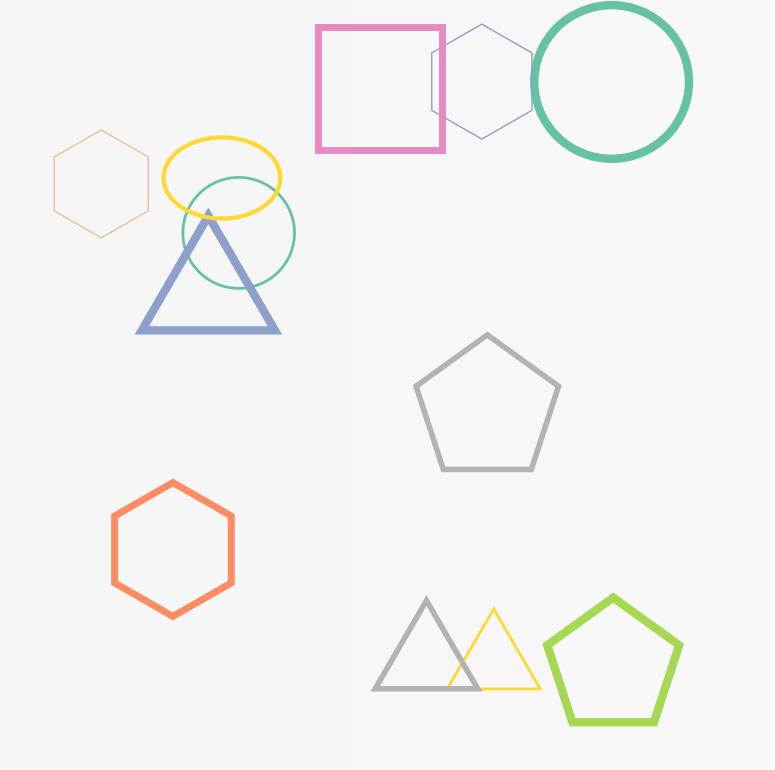[{"shape": "circle", "thickness": 3, "radius": 0.5, "center": [0.789, 0.894]}, {"shape": "circle", "thickness": 1, "radius": 0.36, "center": [0.308, 0.698]}, {"shape": "hexagon", "thickness": 2.5, "radius": 0.43, "center": [0.223, 0.286]}, {"shape": "triangle", "thickness": 3, "radius": 0.5, "center": [0.269, 0.621]}, {"shape": "hexagon", "thickness": 0.5, "radius": 0.37, "center": [0.622, 0.894]}, {"shape": "square", "thickness": 2.5, "radius": 0.4, "center": [0.49, 0.885]}, {"shape": "pentagon", "thickness": 3, "radius": 0.45, "center": [0.791, 0.134]}, {"shape": "triangle", "thickness": 1, "radius": 0.35, "center": [0.637, 0.14]}, {"shape": "oval", "thickness": 1.5, "radius": 0.38, "center": [0.286, 0.769]}, {"shape": "hexagon", "thickness": 0.5, "radius": 0.35, "center": [0.131, 0.761]}, {"shape": "pentagon", "thickness": 2, "radius": 0.48, "center": [0.629, 0.469]}, {"shape": "triangle", "thickness": 2, "radius": 0.38, "center": [0.55, 0.144]}]